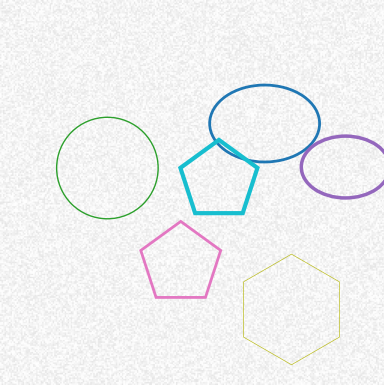[{"shape": "oval", "thickness": 2, "radius": 0.71, "center": [0.687, 0.679]}, {"shape": "circle", "thickness": 1, "radius": 0.66, "center": [0.279, 0.564]}, {"shape": "oval", "thickness": 2.5, "radius": 0.57, "center": [0.897, 0.566]}, {"shape": "pentagon", "thickness": 2, "radius": 0.55, "center": [0.469, 0.316]}, {"shape": "hexagon", "thickness": 0.5, "radius": 0.72, "center": [0.757, 0.196]}, {"shape": "pentagon", "thickness": 3, "radius": 0.53, "center": [0.569, 0.531]}]